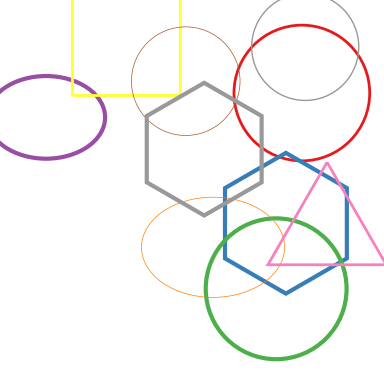[{"shape": "circle", "thickness": 2, "radius": 0.88, "center": [0.784, 0.758]}, {"shape": "hexagon", "thickness": 3, "radius": 0.91, "center": [0.743, 0.42]}, {"shape": "circle", "thickness": 3, "radius": 0.91, "center": [0.717, 0.25]}, {"shape": "oval", "thickness": 3, "radius": 0.77, "center": [0.12, 0.695]}, {"shape": "oval", "thickness": 0.5, "radius": 0.93, "center": [0.553, 0.358]}, {"shape": "square", "thickness": 2, "radius": 0.71, "center": [0.327, 0.894]}, {"shape": "circle", "thickness": 0.5, "radius": 0.71, "center": [0.482, 0.789]}, {"shape": "triangle", "thickness": 2, "radius": 0.89, "center": [0.85, 0.401]}, {"shape": "circle", "thickness": 1, "radius": 0.7, "center": [0.793, 0.878]}, {"shape": "hexagon", "thickness": 3, "radius": 0.86, "center": [0.53, 0.613]}]